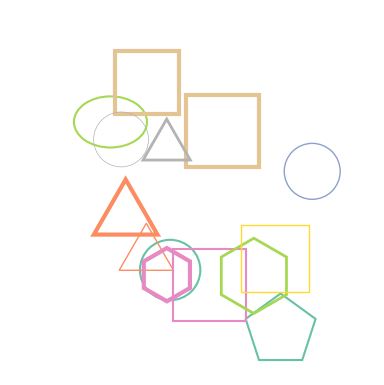[{"shape": "pentagon", "thickness": 1.5, "radius": 0.48, "center": [0.729, 0.142]}, {"shape": "circle", "thickness": 1.5, "radius": 0.39, "center": [0.442, 0.299]}, {"shape": "triangle", "thickness": 3, "radius": 0.48, "center": [0.326, 0.438]}, {"shape": "triangle", "thickness": 1, "radius": 0.41, "center": [0.38, 0.339]}, {"shape": "circle", "thickness": 1, "radius": 0.36, "center": [0.811, 0.555]}, {"shape": "square", "thickness": 1.5, "radius": 0.47, "center": [0.544, 0.26]}, {"shape": "hexagon", "thickness": 3, "radius": 0.35, "center": [0.433, 0.287]}, {"shape": "oval", "thickness": 1.5, "radius": 0.47, "center": [0.287, 0.683]}, {"shape": "hexagon", "thickness": 2, "radius": 0.49, "center": [0.659, 0.284]}, {"shape": "square", "thickness": 1, "radius": 0.44, "center": [0.714, 0.329]}, {"shape": "square", "thickness": 3, "radius": 0.41, "center": [0.381, 0.785]}, {"shape": "square", "thickness": 3, "radius": 0.47, "center": [0.577, 0.659]}, {"shape": "triangle", "thickness": 2, "radius": 0.35, "center": [0.433, 0.62]}, {"shape": "circle", "thickness": 0.5, "radius": 0.36, "center": [0.315, 0.638]}]